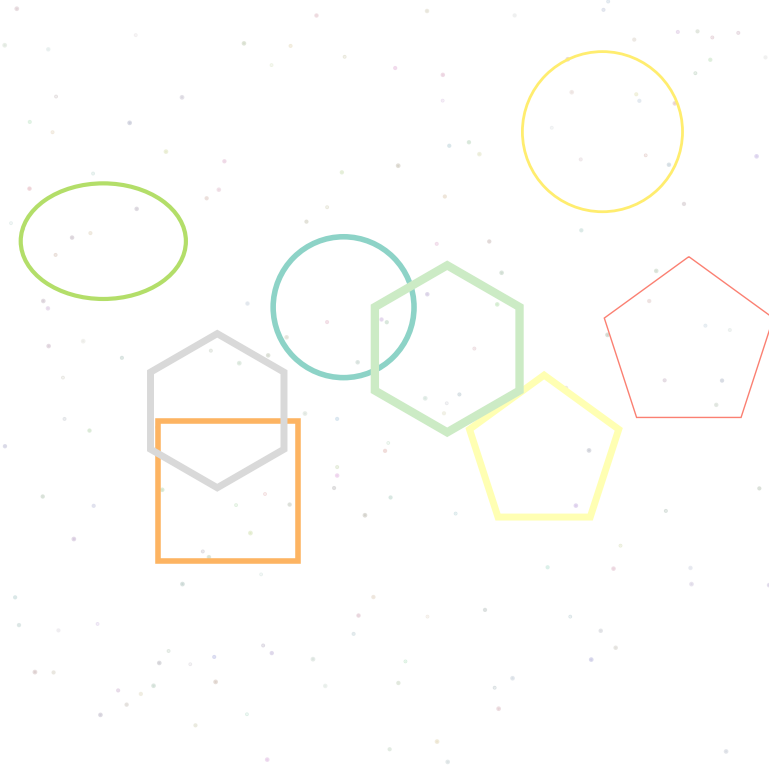[{"shape": "circle", "thickness": 2, "radius": 0.46, "center": [0.446, 0.601]}, {"shape": "pentagon", "thickness": 2.5, "radius": 0.51, "center": [0.707, 0.411]}, {"shape": "pentagon", "thickness": 0.5, "radius": 0.58, "center": [0.895, 0.551]}, {"shape": "square", "thickness": 2, "radius": 0.45, "center": [0.296, 0.362]}, {"shape": "oval", "thickness": 1.5, "radius": 0.54, "center": [0.134, 0.687]}, {"shape": "hexagon", "thickness": 2.5, "radius": 0.5, "center": [0.282, 0.467]}, {"shape": "hexagon", "thickness": 3, "radius": 0.54, "center": [0.581, 0.547]}, {"shape": "circle", "thickness": 1, "radius": 0.52, "center": [0.782, 0.829]}]